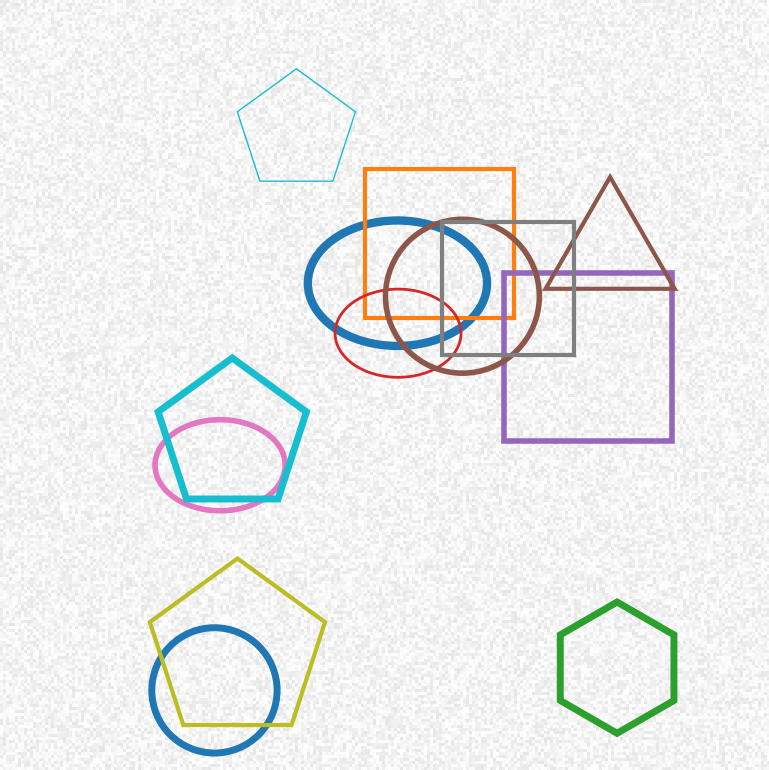[{"shape": "circle", "thickness": 2.5, "radius": 0.41, "center": [0.279, 0.103]}, {"shape": "oval", "thickness": 3, "radius": 0.58, "center": [0.516, 0.632]}, {"shape": "square", "thickness": 1.5, "radius": 0.49, "center": [0.571, 0.684]}, {"shape": "hexagon", "thickness": 2.5, "radius": 0.43, "center": [0.801, 0.133]}, {"shape": "oval", "thickness": 1, "radius": 0.41, "center": [0.517, 0.567]}, {"shape": "square", "thickness": 2, "radius": 0.55, "center": [0.764, 0.537]}, {"shape": "circle", "thickness": 2, "radius": 0.5, "center": [0.601, 0.615]}, {"shape": "triangle", "thickness": 1.5, "radius": 0.48, "center": [0.792, 0.673]}, {"shape": "oval", "thickness": 2, "radius": 0.42, "center": [0.286, 0.396]}, {"shape": "square", "thickness": 1.5, "radius": 0.43, "center": [0.66, 0.625]}, {"shape": "pentagon", "thickness": 1.5, "radius": 0.6, "center": [0.308, 0.155]}, {"shape": "pentagon", "thickness": 2.5, "radius": 0.51, "center": [0.302, 0.434]}, {"shape": "pentagon", "thickness": 0.5, "radius": 0.4, "center": [0.385, 0.83]}]